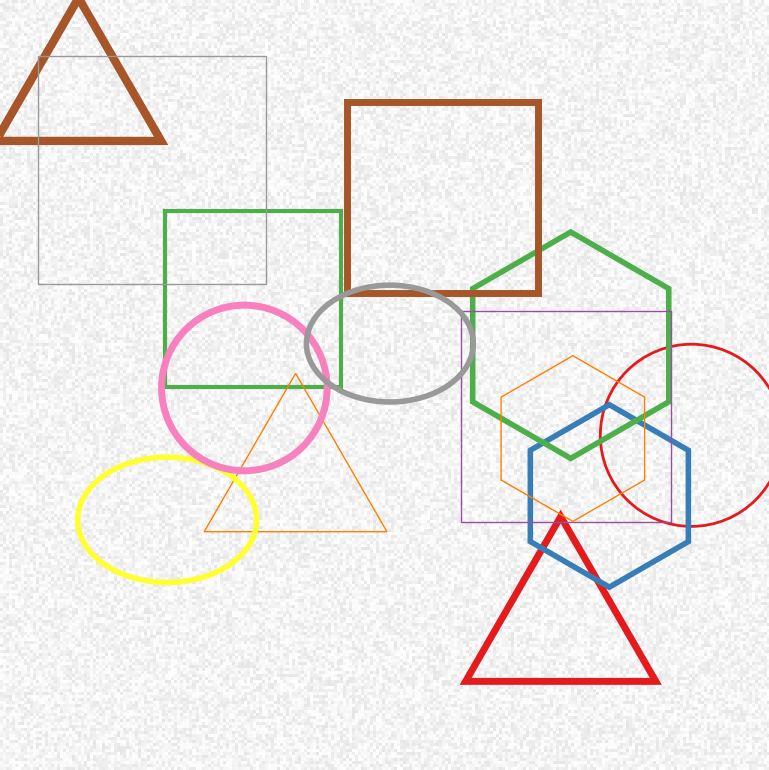[{"shape": "triangle", "thickness": 2.5, "radius": 0.71, "center": [0.728, 0.186]}, {"shape": "circle", "thickness": 1, "radius": 0.59, "center": [0.898, 0.435]}, {"shape": "hexagon", "thickness": 2, "radius": 0.59, "center": [0.791, 0.356]}, {"shape": "square", "thickness": 1.5, "radius": 0.57, "center": [0.329, 0.611]}, {"shape": "hexagon", "thickness": 2, "radius": 0.74, "center": [0.741, 0.552]}, {"shape": "square", "thickness": 0.5, "radius": 0.68, "center": [0.735, 0.459]}, {"shape": "triangle", "thickness": 0.5, "radius": 0.69, "center": [0.384, 0.378]}, {"shape": "hexagon", "thickness": 0.5, "radius": 0.54, "center": [0.744, 0.43]}, {"shape": "oval", "thickness": 2, "radius": 0.58, "center": [0.217, 0.325]}, {"shape": "triangle", "thickness": 3, "radius": 0.62, "center": [0.102, 0.879]}, {"shape": "square", "thickness": 2.5, "radius": 0.62, "center": [0.575, 0.744]}, {"shape": "circle", "thickness": 2.5, "radius": 0.54, "center": [0.317, 0.496]}, {"shape": "square", "thickness": 0.5, "radius": 0.74, "center": [0.198, 0.779]}, {"shape": "oval", "thickness": 2, "radius": 0.54, "center": [0.506, 0.554]}]